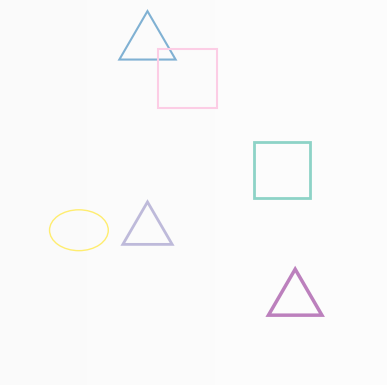[{"shape": "square", "thickness": 2, "radius": 0.36, "center": [0.728, 0.557]}, {"shape": "triangle", "thickness": 2, "radius": 0.37, "center": [0.381, 0.402]}, {"shape": "triangle", "thickness": 1.5, "radius": 0.42, "center": [0.381, 0.887]}, {"shape": "square", "thickness": 1.5, "radius": 0.38, "center": [0.483, 0.796]}, {"shape": "triangle", "thickness": 2.5, "radius": 0.4, "center": [0.762, 0.221]}, {"shape": "oval", "thickness": 1, "radius": 0.38, "center": [0.204, 0.402]}]